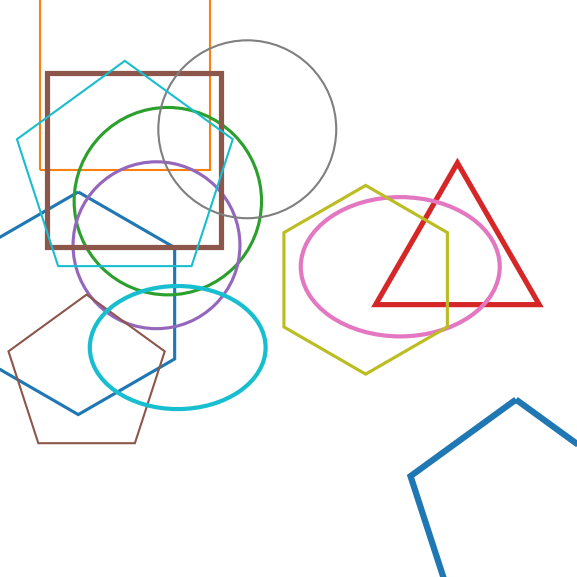[{"shape": "hexagon", "thickness": 1.5, "radius": 0.96, "center": [0.136, 0.474]}, {"shape": "pentagon", "thickness": 3, "radius": 0.96, "center": [0.893, 0.115]}, {"shape": "square", "thickness": 1, "radius": 0.74, "center": [0.216, 0.853]}, {"shape": "circle", "thickness": 1.5, "radius": 0.81, "center": [0.291, 0.651]}, {"shape": "triangle", "thickness": 2.5, "radius": 0.82, "center": [0.792, 0.553]}, {"shape": "circle", "thickness": 1.5, "radius": 0.72, "center": [0.271, 0.574]}, {"shape": "pentagon", "thickness": 1, "radius": 0.71, "center": [0.15, 0.347]}, {"shape": "square", "thickness": 2.5, "radius": 0.75, "center": [0.232, 0.722]}, {"shape": "oval", "thickness": 2, "radius": 0.86, "center": [0.693, 0.537]}, {"shape": "circle", "thickness": 1, "radius": 0.77, "center": [0.428, 0.775]}, {"shape": "hexagon", "thickness": 1.5, "radius": 0.82, "center": [0.633, 0.515]}, {"shape": "oval", "thickness": 2, "radius": 0.76, "center": [0.308, 0.397]}, {"shape": "pentagon", "thickness": 1, "radius": 0.98, "center": [0.216, 0.697]}]